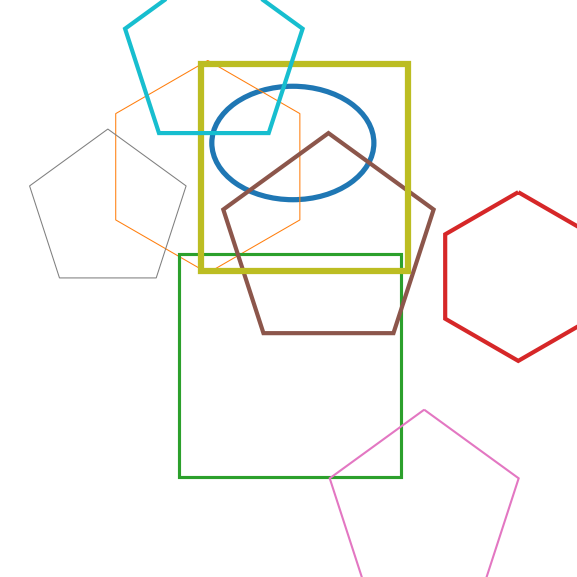[{"shape": "oval", "thickness": 2.5, "radius": 0.7, "center": [0.507, 0.752]}, {"shape": "hexagon", "thickness": 0.5, "radius": 0.92, "center": [0.36, 0.71]}, {"shape": "square", "thickness": 1.5, "radius": 0.96, "center": [0.502, 0.366]}, {"shape": "hexagon", "thickness": 2, "radius": 0.73, "center": [0.897, 0.52]}, {"shape": "pentagon", "thickness": 2, "radius": 0.96, "center": [0.569, 0.577]}, {"shape": "pentagon", "thickness": 1, "radius": 0.86, "center": [0.735, 0.118]}, {"shape": "pentagon", "thickness": 0.5, "radius": 0.71, "center": [0.187, 0.633]}, {"shape": "square", "thickness": 3, "radius": 0.9, "center": [0.527, 0.709]}, {"shape": "pentagon", "thickness": 2, "radius": 0.81, "center": [0.37, 0.899]}]